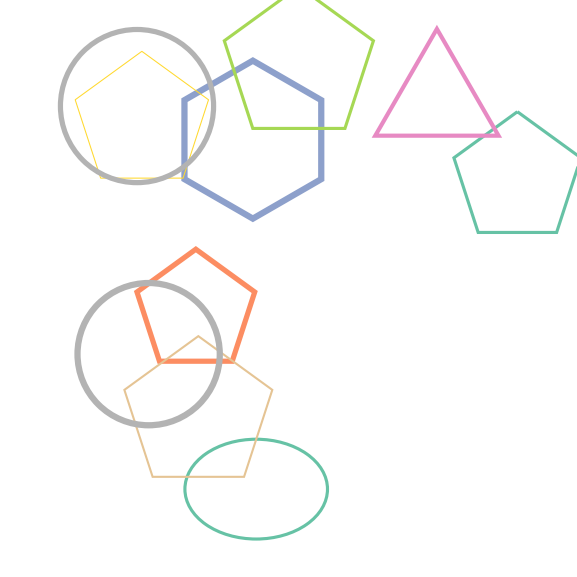[{"shape": "pentagon", "thickness": 1.5, "radius": 0.58, "center": [0.896, 0.69]}, {"shape": "oval", "thickness": 1.5, "radius": 0.62, "center": [0.444, 0.152]}, {"shape": "pentagon", "thickness": 2.5, "radius": 0.54, "center": [0.339, 0.46]}, {"shape": "hexagon", "thickness": 3, "radius": 0.68, "center": [0.438, 0.757]}, {"shape": "triangle", "thickness": 2, "radius": 0.62, "center": [0.757, 0.826]}, {"shape": "pentagon", "thickness": 1.5, "radius": 0.68, "center": [0.518, 0.887]}, {"shape": "pentagon", "thickness": 0.5, "radius": 0.61, "center": [0.246, 0.789]}, {"shape": "pentagon", "thickness": 1, "radius": 0.67, "center": [0.343, 0.282]}, {"shape": "circle", "thickness": 3, "radius": 0.62, "center": [0.257, 0.386]}, {"shape": "circle", "thickness": 2.5, "radius": 0.66, "center": [0.237, 0.815]}]